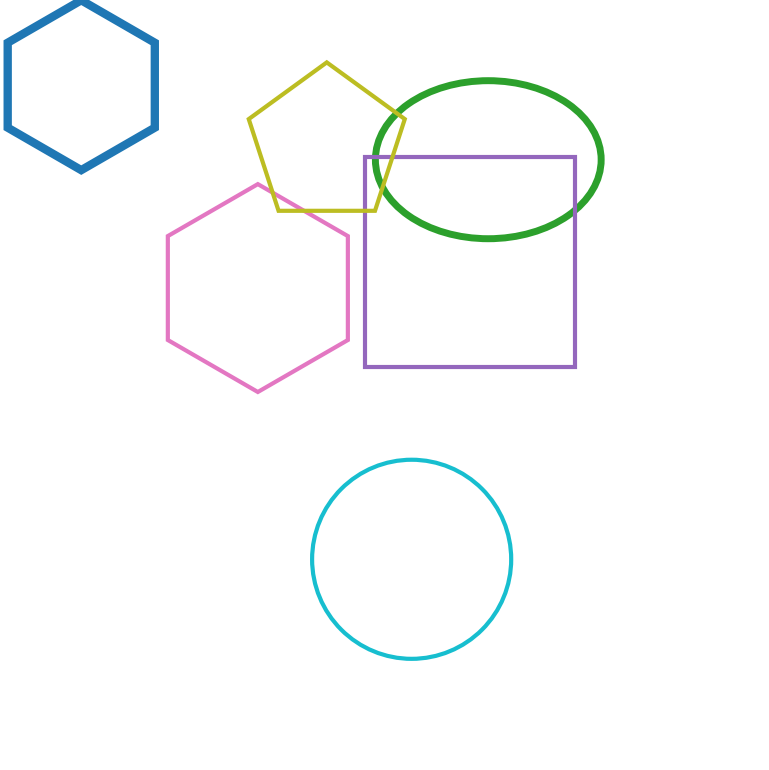[{"shape": "hexagon", "thickness": 3, "radius": 0.55, "center": [0.106, 0.889]}, {"shape": "oval", "thickness": 2.5, "radius": 0.73, "center": [0.634, 0.793]}, {"shape": "square", "thickness": 1.5, "radius": 0.68, "center": [0.611, 0.659]}, {"shape": "hexagon", "thickness": 1.5, "radius": 0.67, "center": [0.335, 0.626]}, {"shape": "pentagon", "thickness": 1.5, "radius": 0.53, "center": [0.424, 0.812]}, {"shape": "circle", "thickness": 1.5, "radius": 0.65, "center": [0.535, 0.274]}]